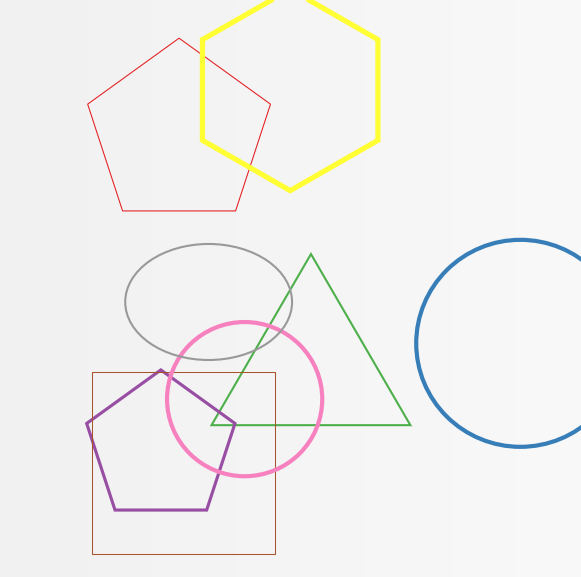[{"shape": "pentagon", "thickness": 0.5, "radius": 0.83, "center": [0.308, 0.768]}, {"shape": "circle", "thickness": 2, "radius": 0.9, "center": [0.895, 0.405]}, {"shape": "triangle", "thickness": 1, "radius": 0.99, "center": [0.535, 0.362]}, {"shape": "pentagon", "thickness": 1.5, "radius": 0.67, "center": [0.277, 0.224]}, {"shape": "hexagon", "thickness": 2.5, "radius": 0.87, "center": [0.499, 0.843]}, {"shape": "square", "thickness": 0.5, "radius": 0.79, "center": [0.316, 0.197]}, {"shape": "circle", "thickness": 2, "radius": 0.67, "center": [0.421, 0.308]}, {"shape": "oval", "thickness": 1, "radius": 0.72, "center": [0.359, 0.476]}]